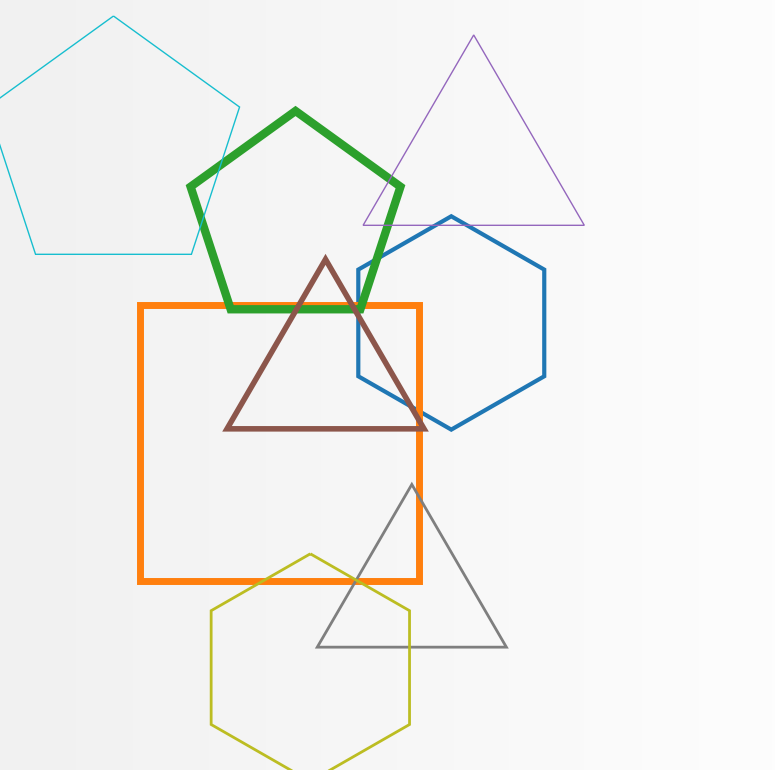[{"shape": "hexagon", "thickness": 1.5, "radius": 0.69, "center": [0.582, 0.581]}, {"shape": "square", "thickness": 2.5, "radius": 0.9, "center": [0.361, 0.425]}, {"shape": "pentagon", "thickness": 3, "radius": 0.71, "center": [0.381, 0.714]}, {"shape": "triangle", "thickness": 0.5, "radius": 0.82, "center": [0.611, 0.79]}, {"shape": "triangle", "thickness": 2, "radius": 0.73, "center": [0.42, 0.516]}, {"shape": "triangle", "thickness": 1, "radius": 0.7, "center": [0.531, 0.23]}, {"shape": "hexagon", "thickness": 1, "radius": 0.74, "center": [0.4, 0.133]}, {"shape": "pentagon", "thickness": 0.5, "radius": 0.86, "center": [0.146, 0.808]}]